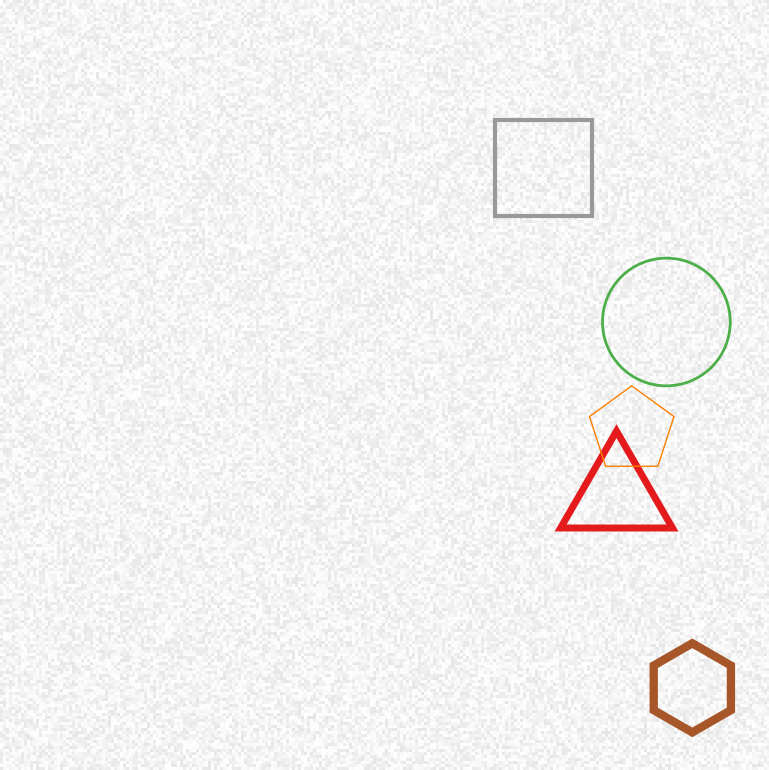[{"shape": "triangle", "thickness": 2.5, "radius": 0.42, "center": [0.801, 0.356]}, {"shape": "circle", "thickness": 1, "radius": 0.41, "center": [0.865, 0.582]}, {"shape": "pentagon", "thickness": 0.5, "radius": 0.29, "center": [0.82, 0.441]}, {"shape": "hexagon", "thickness": 3, "radius": 0.29, "center": [0.899, 0.107]}, {"shape": "square", "thickness": 1.5, "radius": 0.31, "center": [0.705, 0.782]}]